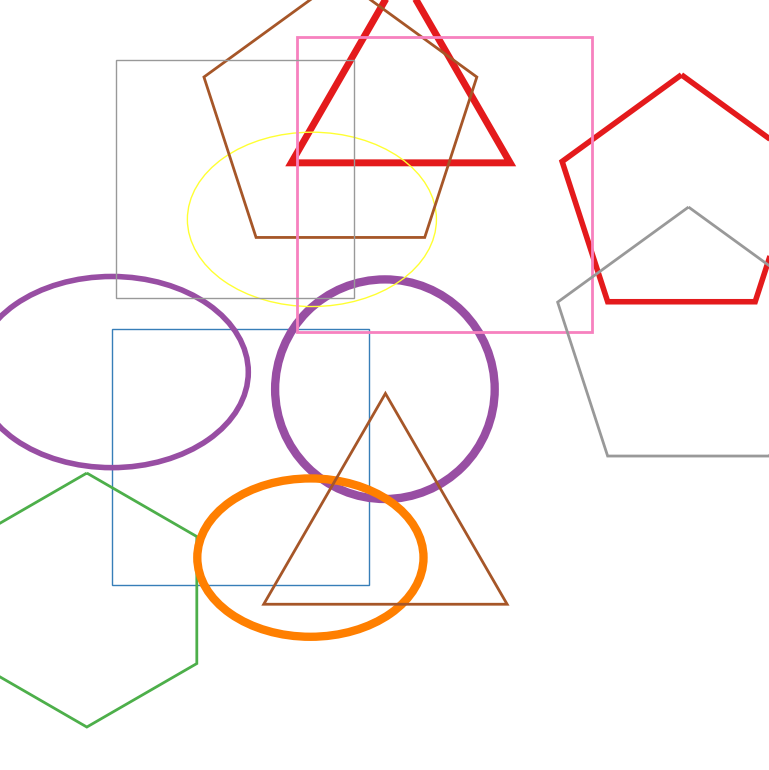[{"shape": "triangle", "thickness": 2.5, "radius": 0.82, "center": [0.52, 0.871]}, {"shape": "pentagon", "thickness": 2, "radius": 0.81, "center": [0.885, 0.74]}, {"shape": "square", "thickness": 0.5, "radius": 0.83, "center": [0.312, 0.406]}, {"shape": "hexagon", "thickness": 1, "radius": 0.82, "center": [0.113, 0.221]}, {"shape": "oval", "thickness": 2, "radius": 0.89, "center": [0.145, 0.517]}, {"shape": "circle", "thickness": 3, "radius": 0.71, "center": [0.5, 0.495]}, {"shape": "oval", "thickness": 3, "radius": 0.73, "center": [0.403, 0.276]}, {"shape": "oval", "thickness": 0.5, "radius": 0.81, "center": [0.405, 0.715]}, {"shape": "pentagon", "thickness": 1, "radius": 0.93, "center": [0.442, 0.842]}, {"shape": "triangle", "thickness": 1, "radius": 0.91, "center": [0.501, 0.307]}, {"shape": "square", "thickness": 1, "radius": 0.96, "center": [0.577, 0.761]}, {"shape": "pentagon", "thickness": 1, "radius": 0.89, "center": [0.894, 0.552]}, {"shape": "square", "thickness": 0.5, "radius": 0.77, "center": [0.305, 0.767]}]